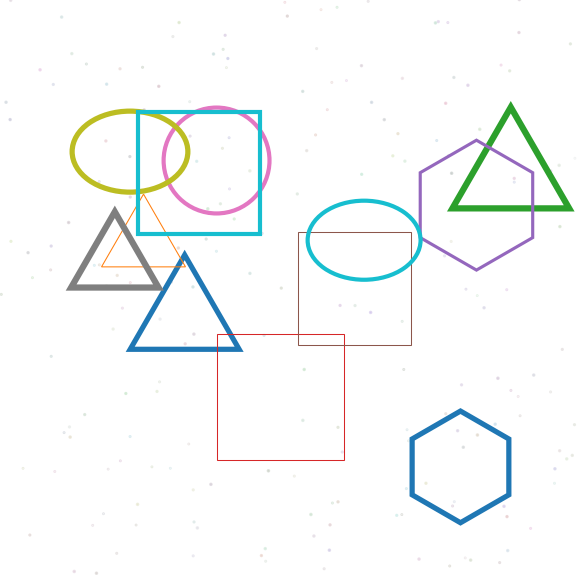[{"shape": "hexagon", "thickness": 2.5, "radius": 0.48, "center": [0.797, 0.191]}, {"shape": "triangle", "thickness": 2.5, "radius": 0.54, "center": [0.32, 0.449]}, {"shape": "triangle", "thickness": 0.5, "radius": 0.42, "center": [0.249, 0.579]}, {"shape": "triangle", "thickness": 3, "radius": 0.58, "center": [0.884, 0.697]}, {"shape": "square", "thickness": 0.5, "radius": 0.55, "center": [0.486, 0.311]}, {"shape": "hexagon", "thickness": 1.5, "radius": 0.56, "center": [0.825, 0.644]}, {"shape": "square", "thickness": 0.5, "radius": 0.49, "center": [0.613, 0.5]}, {"shape": "circle", "thickness": 2, "radius": 0.46, "center": [0.375, 0.721]}, {"shape": "triangle", "thickness": 3, "radius": 0.44, "center": [0.199, 0.545]}, {"shape": "oval", "thickness": 2.5, "radius": 0.5, "center": [0.225, 0.737]}, {"shape": "oval", "thickness": 2, "radius": 0.49, "center": [0.63, 0.583]}, {"shape": "square", "thickness": 2, "radius": 0.53, "center": [0.345, 0.699]}]